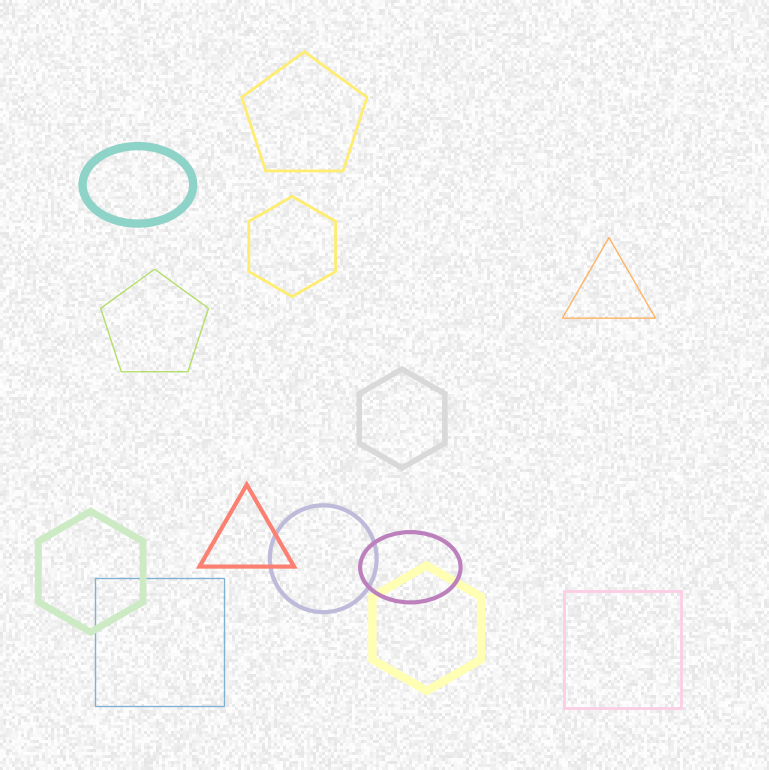[{"shape": "oval", "thickness": 3, "radius": 0.36, "center": [0.179, 0.76]}, {"shape": "hexagon", "thickness": 3, "radius": 0.41, "center": [0.554, 0.184]}, {"shape": "circle", "thickness": 1.5, "radius": 0.35, "center": [0.42, 0.274]}, {"shape": "triangle", "thickness": 1.5, "radius": 0.35, "center": [0.32, 0.3]}, {"shape": "square", "thickness": 0.5, "radius": 0.42, "center": [0.207, 0.166]}, {"shape": "triangle", "thickness": 0.5, "radius": 0.35, "center": [0.791, 0.622]}, {"shape": "pentagon", "thickness": 0.5, "radius": 0.37, "center": [0.201, 0.577]}, {"shape": "square", "thickness": 1, "radius": 0.38, "center": [0.809, 0.156]}, {"shape": "hexagon", "thickness": 2, "radius": 0.32, "center": [0.522, 0.456]}, {"shape": "oval", "thickness": 1.5, "radius": 0.33, "center": [0.533, 0.263]}, {"shape": "hexagon", "thickness": 2.5, "radius": 0.39, "center": [0.118, 0.258]}, {"shape": "hexagon", "thickness": 1, "radius": 0.33, "center": [0.379, 0.68]}, {"shape": "pentagon", "thickness": 1, "radius": 0.43, "center": [0.395, 0.847]}]